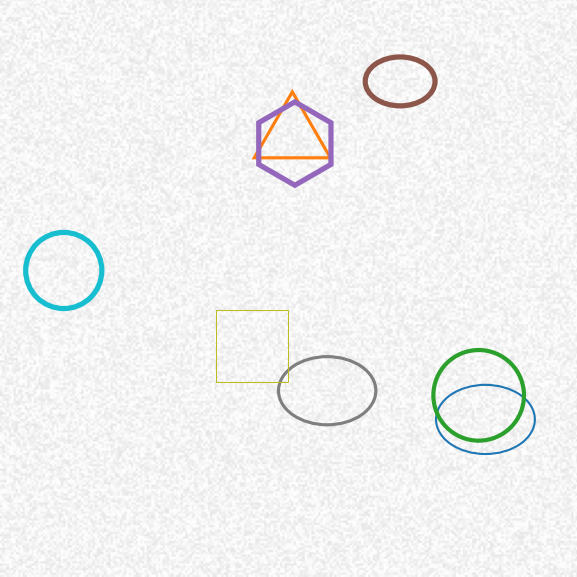[{"shape": "oval", "thickness": 1, "radius": 0.43, "center": [0.841, 0.273]}, {"shape": "triangle", "thickness": 1.5, "radius": 0.38, "center": [0.506, 0.764]}, {"shape": "circle", "thickness": 2, "radius": 0.39, "center": [0.829, 0.315]}, {"shape": "hexagon", "thickness": 2.5, "radius": 0.36, "center": [0.511, 0.751]}, {"shape": "oval", "thickness": 2.5, "radius": 0.3, "center": [0.693, 0.858]}, {"shape": "oval", "thickness": 1.5, "radius": 0.42, "center": [0.567, 0.323]}, {"shape": "square", "thickness": 0.5, "radius": 0.31, "center": [0.436, 0.4]}, {"shape": "circle", "thickness": 2.5, "radius": 0.33, "center": [0.11, 0.531]}]